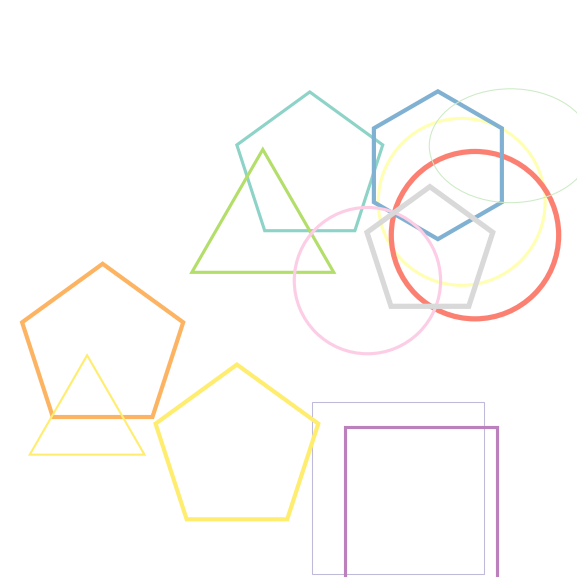[{"shape": "pentagon", "thickness": 1.5, "radius": 0.66, "center": [0.536, 0.707]}, {"shape": "circle", "thickness": 1.5, "radius": 0.72, "center": [0.799, 0.65]}, {"shape": "square", "thickness": 0.5, "radius": 0.75, "center": [0.689, 0.154]}, {"shape": "circle", "thickness": 2.5, "radius": 0.72, "center": [0.822, 0.592]}, {"shape": "hexagon", "thickness": 2, "radius": 0.64, "center": [0.758, 0.713]}, {"shape": "pentagon", "thickness": 2, "radius": 0.73, "center": [0.178, 0.396]}, {"shape": "triangle", "thickness": 1.5, "radius": 0.71, "center": [0.455, 0.598]}, {"shape": "circle", "thickness": 1.5, "radius": 0.63, "center": [0.636, 0.513]}, {"shape": "pentagon", "thickness": 2.5, "radius": 0.57, "center": [0.744, 0.561]}, {"shape": "square", "thickness": 1.5, "radius": 0.66, "center": [0.729, 0.128]}, {"shape": "oval", "thickness": 0.5, "radius": 0.7, "center": [0.884, 0.747]}, {"shape": "pentagon", "thickness": 2, "radius": 0.74, "center": [0.41, 0.22]}, {"shape": "triangle", "thickness": 1, "radius": 0.57, "center": [0.151, 0.269]}]